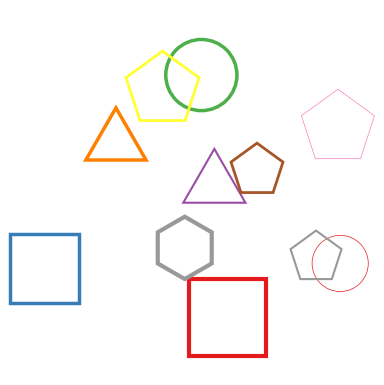[{"shape": "square", "thickness": 3, "radius": 0.5, "center": [0.59, 0.175]}, {"shape": "circle", "thickness": 0.5, "radius": 0.36, "center": [0.884, 0.316]}, {"shape": "square", "thickness": 2.5, "radius": 0.45, "center": [0.115, 0.302]}, {"shape": "circle", "thickness": 2.5, "radius": 0.46, "center": [0.523, 0.805]}, {"shape": "triangle", "thickness": 1.5, "radius": 0.47, "center": [0.557, 0.52]}, {"shape": "triangle", "thickness": 2.5, "radius": 0.45, "center": [0.301, 0.63]}, {"shape": "pentagon", "thickness": 2, "radius": 0.5, "center": [0.422, 0.768]}, {"shape": "pentagon", "thickness": 2, "radius": 0.35, "center": [0.668, 0.557]}, {"shape": "pentagon", "thickness": 0.5, "radius": 0.5, "center": [0.878, 0.668]}, {"shape": "pentagon", "thickness": 1.5, "radius": 0.35, "center": [0.821, 0.331]}, {"shape": "hexagon", "thickness": 3, "radius": 0.4, "center": [0.48, 0.356]}]